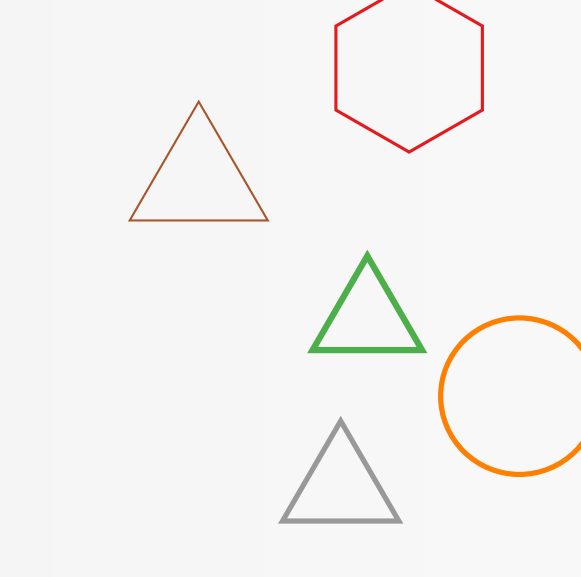[{"shape": "hexagon", "thickness": 1.5, "radius": 0.73, "center": [0.704, 0.881]}, {"shape": "triangle", "thickness": 3, "radius": 0.54, "center": [0.632, 0.447]}, {"shape": "circle", "thickness": 2.5, "radius": 0.68, "center": [0.894, 0.313]}, {"shape": "triangle", "thickness": 1, "radius": 0.69, "center": [0.342, 0.686]}, {"shape": "triangle", "thickness": 2.5, "radius": 0.58, "center": [0.586, 0.155]}]